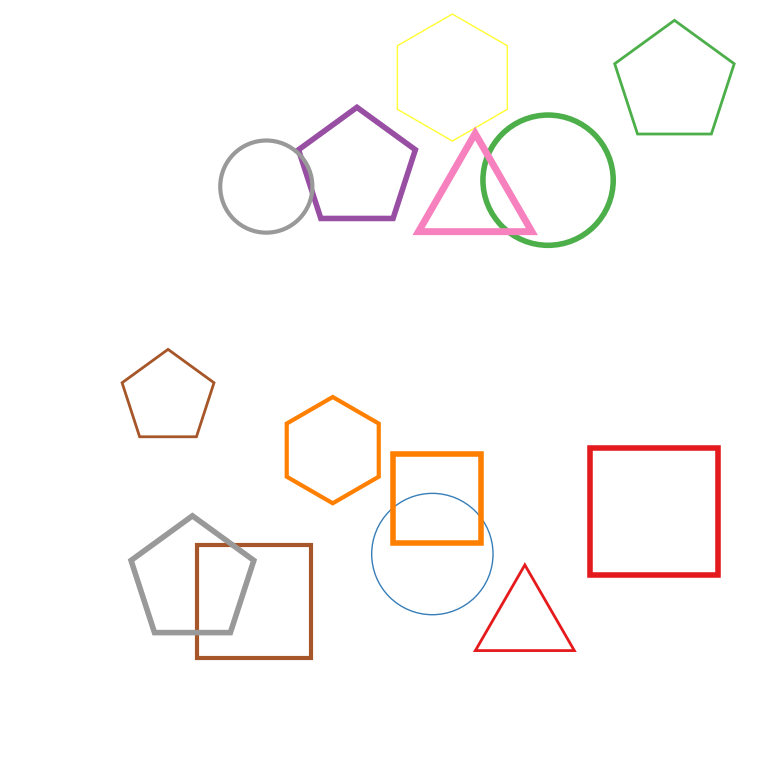[{"shape": "square", "thickness": 2, "radius": 0.41, "center": [0.849, 0.336]}, {"shape": "triangle", "thickness": 1, "radius": 0.37, "center": [0.682, 0.192]}, {"shape": "circle", "thickness": 0.5, "radius": 0.39, "center": [0.562, 0.28]}, {"shape": "circle", "thickness": 2, "radius": 0.42, "center": [0.712, 0.766]}, {"shape": "pentagon", "thickness": 1, "radius": 0.41, "center": [0.876, 0.892]}, {"shape": "pentagon", "thickness": 2, "radius": 0.4, "center": [0.464, 0.781]}, {"shape": "hexagon", "thickness": 1.5, "radius": 0.35, "center": [0.432, 0.415]}, {"shape": "square", "thickness": 2, "radius": 0.29, "center": [0.568, 0.353]}, {"shape": "hexagon", "thickness": 0.5, "radius": 0.41, "center": [0.587, 0.899]}, {"shape": "square", "thickness": 1.5, "radius": 0.37, "center": [0.33, 0.219]}, {"shape": "pentagon", "thickness": 1, "radius": 0.31, "center": [0.218, 0.484]}, {"shape": "triangle", "thickness": 2.5, "radius": 0.43, "center": [0.617, 0.742]}, {"shape": "pentagon", "thickness": 2, "radius": 0.42, "center": [0.25, 0.246]}, {"shape": "circle", "thickness": 1.5, "radius": 0.3, "center": [0.346, 0.758]}]